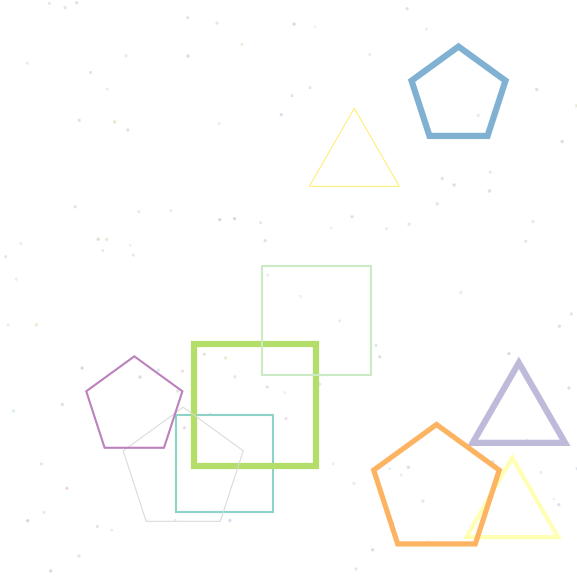[{"shape": "square", "thickness": 1, "radius": 0.42, "center": [0.389, 0.196]}, {"shape": "triangle", "thickness": 2, "radius": 0.46, "center": [0.887, 0.115]}, {"shape": "triangle", "thickness": 3, "radius": 0.46, "center": [0.898, 0.278]}, {"shape": "pentagon", "thickness": 3, "radius": 0.43, "center": [0.794, 0.833]}, {"shape": "pentagon", "thickness": 2.5, "radius": 0.57, "center": [0.756, 0.15]}, {"shape": "square", "thickness": 3, "radius": 0.53, "center": [0.442, 0.298]}, {"shape": "pentagon", "thickness": 0.5, "radius": 0.55, "center": [0.317, 0.185]}, {"shape": "pentagon", "thickness": 1, "radius": 0.44, "center": [0.233, 0.295]}, {"shape": "square", "thickness": 1, "radius": 0.47, "center": [0.548, 0.444]}, {"shape": "triangle", "thickness": 0.5, "radius": 0.45, "center": [0.614, 0.722]}]